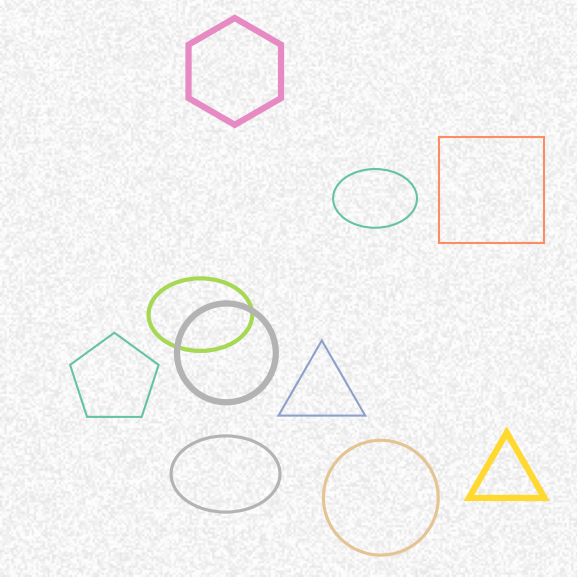[{"shape": "oval", "thickness": 1, "radius": 0.36, "center": [0.649, 0.656]}, {"shape": "pentagon", "thickness": 1, "radius": 0.4, "center": [0.198, 0.342]}, {"shape": "square", "thickness": 1, "radius": 0.46, "center": [0.851, 0.67]}, {"shape": "triangle", "thickness": 1, "radius": 0.43, "center": [0.557, 0.323]}, {"shape": "hexagon", "thickness": 3, "radius": 0.46, "center": [0.407, 0.875]}, {"shape": "oval", "thickness": 2, "radius": 0.45, "center": [0.347, 0.454]}, {"shape": "triangle", "thickness": 3, "radius": 0.38, "center": [0.877, 0.175]}, {"shape": "circle", "thickness": 1.5, "radius": 0.5, "center": [0.659, 0.137]}, {"shape": "circle", "thickness": 3, "radius": 0.43, "center": [0.392, 0.388]}, {"shape": "oval", "thickness": 1.5, "radius": 0.47, "center": [0.391, 0.178]}]